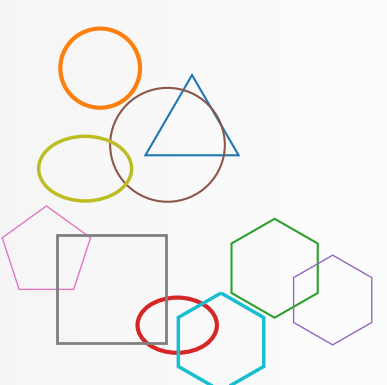[{"shape": "triangle", "thickness": 1.5, "radius": 0.69, "center": [0.496, 0.666]}, {"shape": "circle", "thickness": 3, "radius": 0.51, "center": [0.259, 0.823]}, {"shape": "hexagon", "thickness": 1.5, "radius": 0.64, "center": [0.709, 0.303]}, {"shape": "oval", "thickness": 3, "radius": 0.51, "center": [0.457, 0.155]}, {"shape": "hexagon", "thickness": 1, "radius": 0.58, "center": [0.859, 0.221]}, {"shape": "circle", "thickness": 1.5, "radius": 0.74, "center": [0.432, 0.624]}, {"shape": "pentagon", "thickness": 1, "radius": 0.6, "center": [0.12, 0.345]}, {"shape": "square", "thickness": 2, "radius": 0.7, "center": [0.289, 0.25]}, {"shape": "oval", "thickness": 2.5, "radius": 0.6, "center": [0.22, 0.562]}, {"shape": "hexagon", "thickness": 2.5, "radius": 0.64, "center": [0.57, 0.112]}]